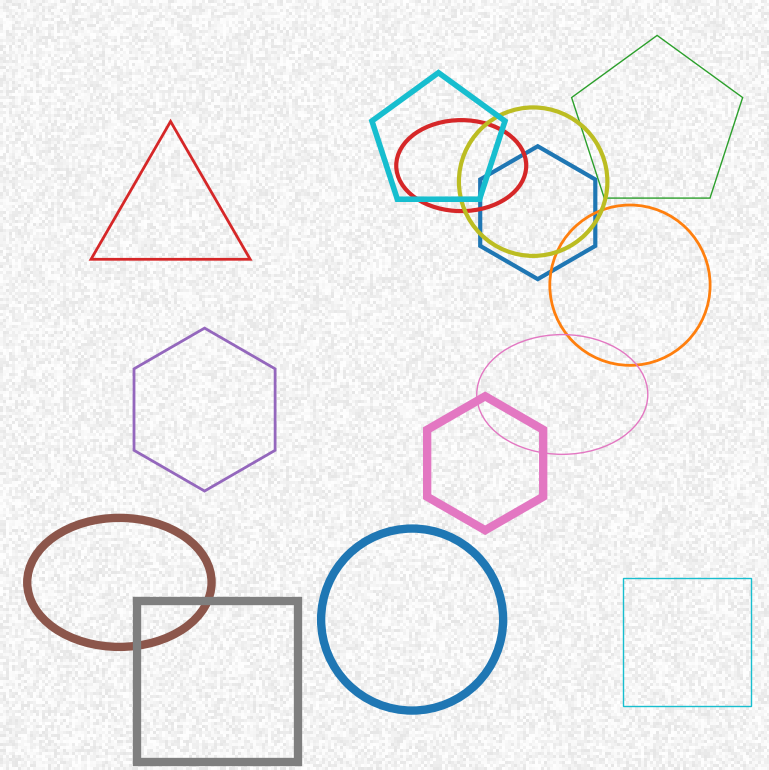[{"shape": "circle", "thickness": 3, "radius": 0.59, "center": [0.535, 0.195]}, {"shape": "hexagon", "thickness": 1.5, "radius": 0.43, "center": [0.698, 0.724]}, {"shape": "circle", "thickness": 1, "radius": 0.52, "center": [0.818, 0.63]}, {"shape": "pentagon", "thickness": 0.5, "radius": 0.58, "center": [0.853, 0.837]}, {"shape": "oval", "thickness": 1.5, "radius": 0.42, "center": [0.599, 0.785]}, {"shape": "triangle", "thickness": 1, "radius": 0.6, "center": [0.222, 0.723]}, {"shape": "hexagon", "thickness": 1, "radius": 0.53, "center": [0.266, 0.468]}, {"shape": "oval", "thickness": 3, "radius": 0.6, "center": [0.155, 0.244]}, {"shape": "hexagon", "thickness": 3, "radius": 0.44, "center": [0.63, 0.398]}, {"shape": "oval", "thickness": 0.5, "radius": 0.56, "center": [0.73, 0.488]}, {"shape": "square", "thickness": 3, "radius": 0.52, "center": [0.283, 0.115]}, {"shape": "circle", "thickness": 1.5, "radius": 0.48, "center": [0.692, 0.764]}, {"shape": "square", "thickness": 0.5, "radius": 0.42, "center": [0.892, 0.167]}, {"shape": "pentagon", "thickness": 2, "radius": 0.45, "center": [0.569, 0.815]}]